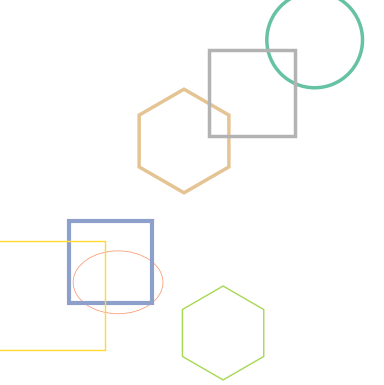[{"shape": "circle", "thickness": 2.5, "radius": 0.62, "center": [0.817, 0.896]}, {"shape": "oval", "thickness": 0.5, "radius": 0.58, "center": [0.307, 0.267]}, {"shape": "square", "thickness": 3, "radius": 0.53, "center": [0.287, 0.319]}, {"shape": "hexagon", "thickness": 1, "radius": 0.61, "center": [0.579, 0.135]}, {"shape": "square", "thickness": 1, "radius": 0.7, "center": [0.132, 0.233]}, {"shape": "hexagon", "thickness": 2.5, "radius": 0.67, "center": [0.478, 0.634]}, {"shape": "square", "thickness": 2.5, "radius": 0.56, "center": [0.654, 0.759]}]